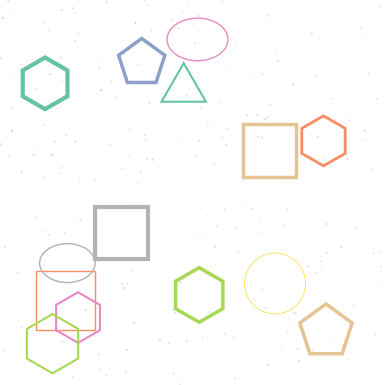[{"shape": "triangle", "thickness": 1.5, "radius": 0.33, "center": [0.477, 0.769]}, {"shape": "hexagon", "thickness": 3, "radius": 0.34, "center": [0.117, 0.784]}, {"shape": "square", "thickness": 1, "radius": 0.38, "center": [0.171, 0.219]}, {"shape": "hexagon", "thickness": 2, "radius": 0.33, "center": [0.84, 0.634]}, {"shape": "pentagon", "thickness": 2.5, "radius": 0.32, "center": [0.368, 0.837]}, {"shape": "hexagon", "thickness": 1.5, "radius": 0.33, "center": [0.203, 0.175]}, {"shape": "oval", "thickness": 1, "radius": 0.4, "center": [0.513, 0.898]}, {"shape": "hexagon", "thickness": 1.5, "radius": 0.38, "center": [0.136, 0.107]}, {"shape": "hexagon", "thickness": 2.5, "radius": 0.35, "center": [0.517, 0.234]}, {"shape": "circle", "thickness": 0.5, "radius": 0.4, "center": [0.714, 0.264]}, {"shape": "square", "thickness": 2.5, "radius": 0.35, "center": [0.7, 0.61]}, {"shape": "pentagon", "thickness": 2.5, "radius": 0.36, "center": [0.847, 0.139]}, {"shape": "square", "thickness": 3, "radius": 0.34, "center": [0.316, 0.395]}, {"shape": "oval", "thickness": 1, "radius": 0.36, "center": [0.175, 0.317]}]